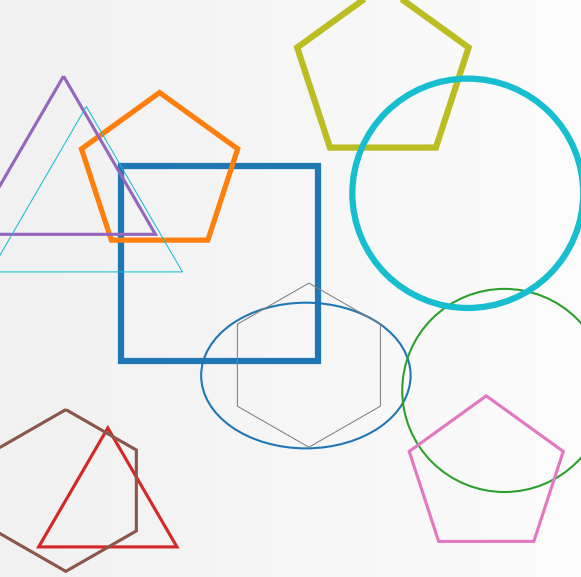[{"shape": "oval", "thickness": 1, "radius": 0.9, "center": [0.526, 0.349]}, {"shape": "square", "thickness": 3, "radius": 0.85, "center": [0.378, 0.543]}, {"shape": "pentagon", "thickness": 2.5, "radius": 0.71, "center": [0.275, 0.698]}, {"shape": "circle", "thickness": 1, "radius": 0.88, "center": [0.868, 0.323]}, {"shape": "triangle", "thickness": 1.5, "radius": 0.69, "center": [0.185, 0.121]}, {"shape": "triangle", "thickness": 1.5, "radius": 0.91, "center": [0.109, 0.685]}, {"shape": "hexagon", "thickness": 1.5, "radius": 0.7, "center": [0.113, 0.15]}, {"shape": "pentagon", "thickness": 1.5, "radius": 0.7, "center": [0.837, 0.174]}, {"shape": "hexagon", "thickness": 0.5, "radius": 0.71, "center": [0.531, 0.367]}, {"shape": "pentagon", "thickness": 3, "radius": 0.78, "center": [0.659, 0.869]}, {"shape": "triangle", "thickness": 0.5, "radius": 0.95, "center": [0.149, 0.624]}, {"shape": "circle", "thickness": 3, "radius": 0.99, "center": [0.805, 0.664]}]